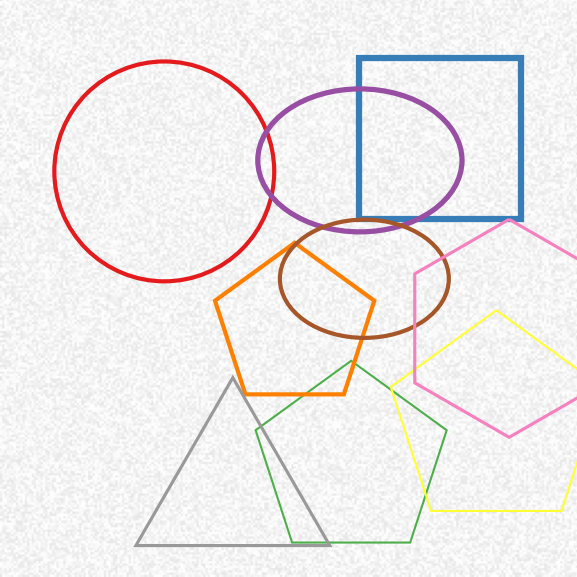[{"shape": "circle", "thickness": 2, "radius": 0.95, "center": [0.284, 0.702]}, {"shape": "square", "thickness": 3, "radius": 0.7, "center": [0.762, 0.759]}, {"shape": "pentagon", "thickness": 1, "radius": 0.87, "center": [0.608, 0.2]}, {"shape": "oval", "thickness": 2.5, "radius": 0.88, "center": [0.623, 0.721]}, {"shape": "pentagon", "thickness": 2, "radius": 0.73, "center": [0.51, 0.434]}, {"shape": "pentagon", "thickness": 1, "radius": 0.96, "center": [0.859, 0.27]}, {"shape": "oval", "thickness": 2, "radius": 0.73, "center": [0.631, 0.516]}, {"shape": "hexagon", "thickness": 1.5, "radius": 0.94, "center": [0.882, 0.431]}, {"shape": "triangle", "thickness": 1.5, "radius": 0.97, "center": [0.403, 0.151]}]